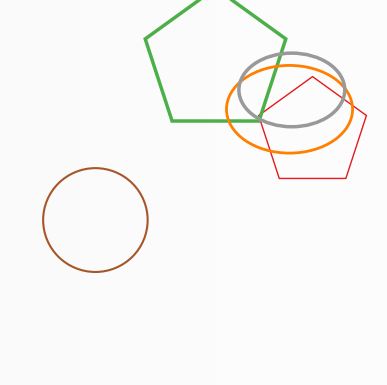[{"shape": "pentagon", "thickness": 1, "radius": 0.73, "center": [0.807, 0.655]}, {"shape": "pentagon", "thickness": 2.5, "radius": 0.95, "center": [0.556, 0.84]}, {"shape": "oval", "thickness": 2, "radius": 0.81, "center": [0.747, 0.716]}, {"shape": "circle", "thickness": 1.5, "radius": 0.67, "center": [0.246, 0.428]}, {"shape": "oval", "thickness": 2.5, "radius": 0.68, "center": [0.753, 0.766]}]